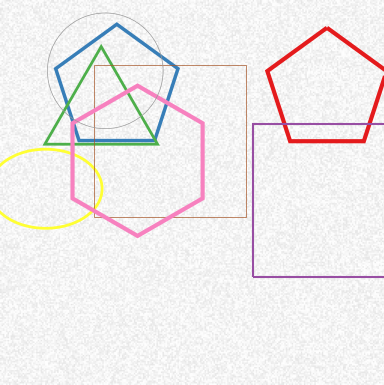[{"shape": "pentagon", "thickness": 3, "radius": 0.81, "center": [0.849, 0.765]}, {"shape": "pentagon", "thickness": 2.5, "radius": 0.83, "center": [0.303, 0.77]}, {"shape": "triangle", "thickness": 2, "radius": 0.85, "center": [0.263, 0.71]}, {"shape": "square", "thickness": 1.5, "radius": 0.99, "center": [0.855, 0.48]}, {"shape": "oval", "thickness": 2, "radius": 0.73, "center": [0.118, 0.51]}, {"shape": "square", "thickness": 0.5, "radius": 0.99, "center": [0.442, 0.633]}, {"shape": "hexagon", "thickness": 3, "radius": 0.98, "center": [0.357, 0.582]}, {"shape": "circle", "thickness": 0.5, "radius": 0.75, "center": [0.273, 0.816]}]